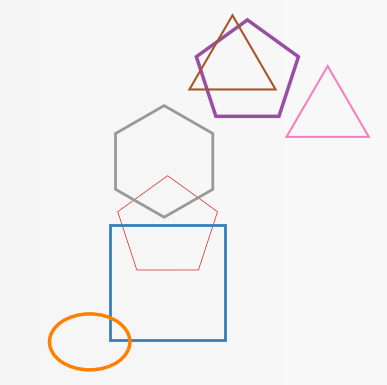[{"shape": "pentagon", "thickness": 0.5, "radius": 0.68, "center": [0.433, 0.408]}, {"shape": "square", "thickness": 2, "radius": 0.74, "center": [0.433, 0.266]}, {"shape": "pentagon", "thickness": 2.5, "radius": 0.69, "center": [0.638, 0.81]}, {"shape": "oval", "thickness": 2.5, "radius": 0.52, "center": [0.231, 0.112]}, {"shape": "triangle", "thickness": 1.5, "radius": 0.64, "center": [0.6, 0.832]}, {"shape": "triangle", "thickness": 1.5, "radius": 0.61, "center": [0.846, 0.706]}, {"shape": "hexagon", "thickness": 2, "radius": 0.72, "center": [0.424, 0.581]}]